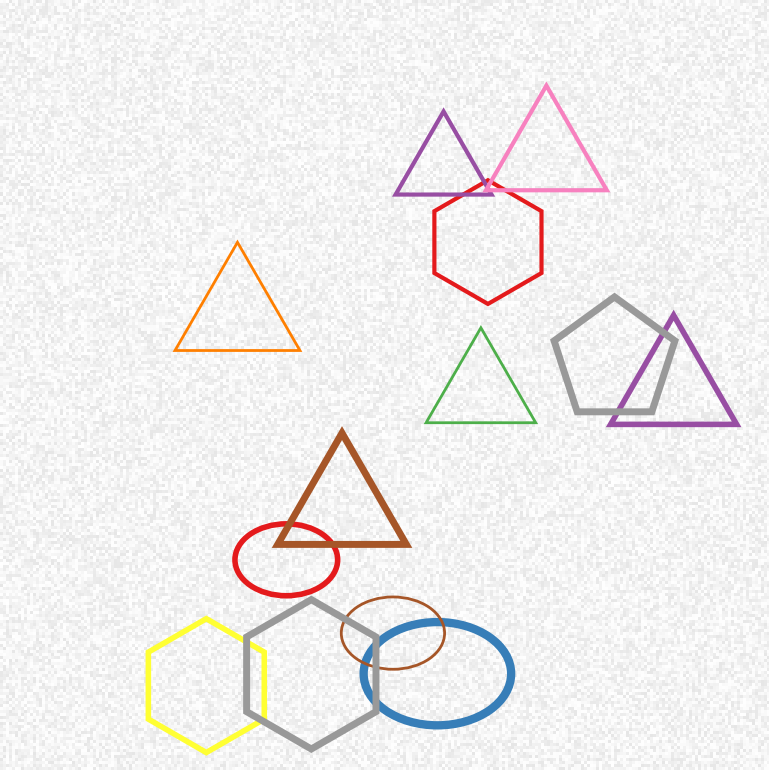[{"shape": "hexagon", "thickness": 1.5, "radius": 0.4, "center": [0.634, 0.686]}, {"shape": "oval", "thickness": 2, "radius": 0.33, "center": [0.372, 0.273]}, {"shape": "oval", "thickness": 3, "radius": 0.48, "center": [0.568, 0.125]}, {"shape": "triangle", "thickness": 1, "radius": 0.41, "center": [0.625, 0.492]}, {"shape": "triangle", "thickness": 2, "radius": 0.47, "center": [0.875, 0.496]}, {"shape": "triangle", "thickness": 1.5, "radius": 0.36, "center": [0.576, 0.783]}, {"shape": "triangle", "thickness": 1, "radius": 0.47, "center": [0.308, 0.592]}, {"shape": "hexagon", "thickness": 2, "radius": 0.43, "center": [0.268, 0.11]}, {"shape": "triangle", "thickness": 2.5, "radius": 0.48, "center": [0.444, 0.341]}, {"shape": "oval", "thickness": 1, "radius": 0.34, "center": [0.51, 0.178]}, {"shape": "triangle", "thickness": 1.5, "radius": 0.45, "center": [0.71, 0.798]}, {"shape": "hexagon", "thickness": 2.5, "radius": 0.48, "center": [0.404, 0.124]}, {"shape": "pentagon", "thickness": 2.5, "radius": 0.41, "center": [0.798, 0.532]}]